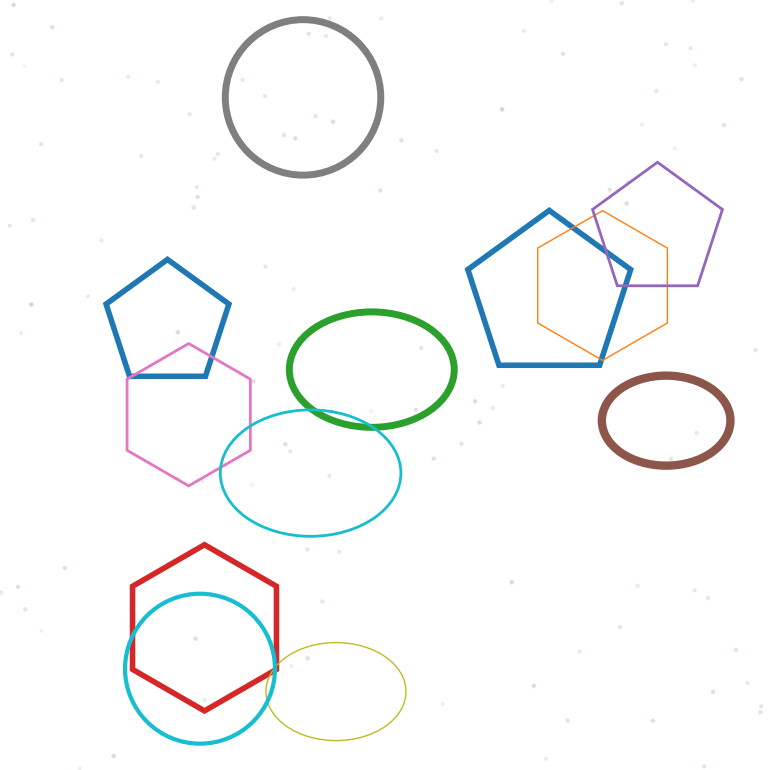[{"shape": "pentagon", "thickness": 2, "radius": 0.56, "center": [0.713, 0.616]}, {"shape": "pentagon", "thickness": 2, "radius": 0.42, "center": [0.218, 0.579]}, {"shape": "hexagon", "thickness": 0.5, "radius": 0.49, "center": [0.783, 0.629]}, {"shape": "oval", "thickness": 2.5, "radius": 0.54, "center": [0.483, 0.52]}, {"shape": "hexagon", "thickness": 2, "radius": 0.54, "center": [0.266, 0.185]}, {"shape": "pentagon", "thickness": 1, "radius": 0.44, "center": [0.854, 0.701]}, {"shape": "oval", "thickness": 3, "radius": 0.42, "center": [0.865, 0.454]}, {"shape": "hexagon", "thickness": 1, "radius": 0.46, "center": [0.245, 0.461]}, {"shape": "circle", "thickness": 2.5, "radius": 0.5, "center": [0.394, 0.874]}, {"shape": "oval", "thickness": 0.5, "radius": 0.45, "center": [0.436, 0.102]}, {"shape": "oval", "thickness": 1, "radius": 0.59, "center": [0.403, 0.386]}, {"shape": "circle", "thickness": 1.5, "radius": 0.49, "center": [0.26, 0.132]}]